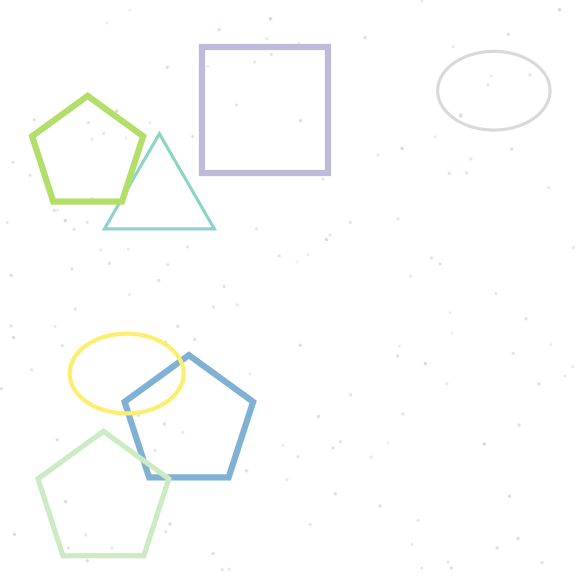[{"shape": "triangle", "thickness": 1.5, "radius": 0.55, "center": [0.276, 0.658]}, {"shape": "square", "thickness": 3, "radius": 0.54, "center": [0.459, 0.808]}, {"shape": "pentagon", "thickness": 3, "radius": 0.59, "center": [0.327, 0.267]}, {"shape": "pentagon", "thickness": 3, "radius": 0.51, "center": [0.152, 0.732]}, {"shape": "oval", "thickness": 1.5, "radius": 0.49, "center": [0.855, 0.842]}, {"shape": "pentagon", "thickness": 2.5, "radius": 0.6, "center": [0.179, 0.133]}, {"shape": "oval", "thickness": 2, "radius": 0.49, "center": [0.219, 0.352]}]